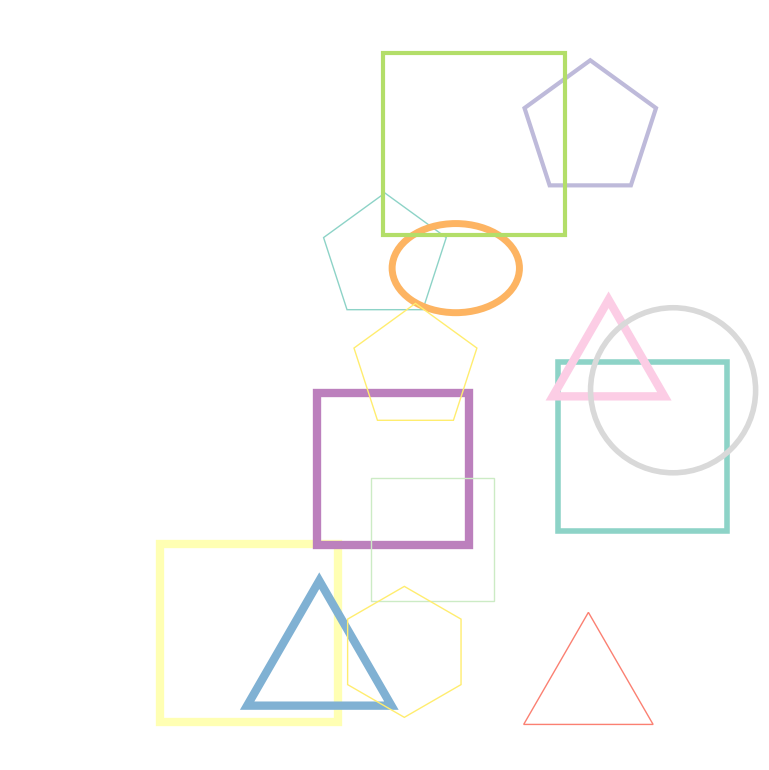[{"shape": "square", "thickness": 2, "radius": 0.55, "center": [0.834, 0.421]}, {"shape": "pentagon", "thickness": 0.5, "radius": 0.42, "center": [0.5, 0.666]}, {"shape": "square", "thickness": 3, "radius": 0.58, "center": [0.323, 0.178]}, {"shape": "pentagon", "thickness": 1.5, "radius": 0.45, "center": [0.767, 0.832]}, {"shape": "triangle", "thickness": 0.5, "radius": 0.49, "center": [0.764, 0.108]}, {"shape": "triangle", "thickness": 3, "radius": 0.54, "center": [0.415, 0.138]}, {"shape": "oval", "thickness": 2.5, "radius": 0.41, "center": [0.592, 0.652]}, {"shape": "square", "thickness": 1.5, "radius": 0.59, "center": [0.616, 0.813]}, {"shape": "triangle", "thickness": 3, "radius": 0.42, "center": [0.79, 0.527]}, {"shape": "circle", "thickness": 2, "radius": 0.54, "center": [0.874, 0.493]}, {"shape": "square", "thickness": 3, "radius": 0.49, "center": [0.511, 0.391]}, {"shape": "square", "thickness": 0.5, "radius": 0.4, "center": [0.562, 0.299]}, {"shape": "hexagon", "thickness": 0.5, "radius": 0.43, "center": [0.525, 0.153]}, {"shape": "pentagon", "thickness": 0.5, "radius": 0.42, "center": [0.54, 0.522]}]